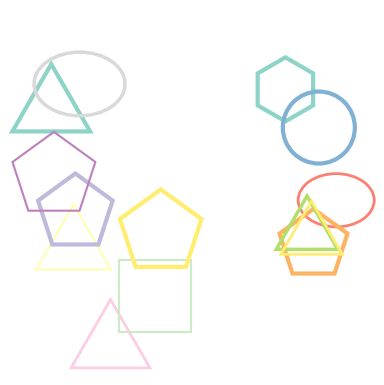[{"shape": "hexagon", "thickness": 3, "radius": 0.42, "center": [0.741, 0.768]}, {"shape": "triangle", "thickness": 3, "radius": 0.58, "center": [0.133, 0.717]}, {"shape": "triangle", "thickness": 1.5, "radius": 0.56, "center": [0.191, 0.356]}, {"shape": "pentagon", "thickness": 3, "radius": 0.51, "center": [0.196, 0.447]}, {"shape": "oval", "thickness": 2, "radius": 0.49, "center": [0.873, 0.48]}, {"shape": "circle", "thickness": 3, "radius": 0.47, "center": [0.828, 0.669]}, {"shape": "pentagon", "thickness": 3, "radius": 0.46, "center": [0.814, 0.365]}, {"shape": "triangle", "thickness": 2.5, "radius": 0.46, "center": [0.797, 0.398]}, {"shape": "triangle", "thickness": 2, "radius": 0.59, "center": [0.287, 0.104]}, {"shape": "oval", "thickness": 2.5, "radius": 0.59, "center": [0.207, 0.782]}, {"shape": "pentagon", "thickness": 1.5, "radius": 0.57, "center": [0.14, 0.544]}, {"shape": "square", "thickness": 1.5, "radius": 0.46, "center": [0.403, 0.231]}, {"shape": "pentagon", "thickness": 3, "radius": 0.56, "center": [0.418, 0.397]}, {"shape": "triangle", "thickness": 2, "radius": 0.46, "center": [0.809, 0.386]}]